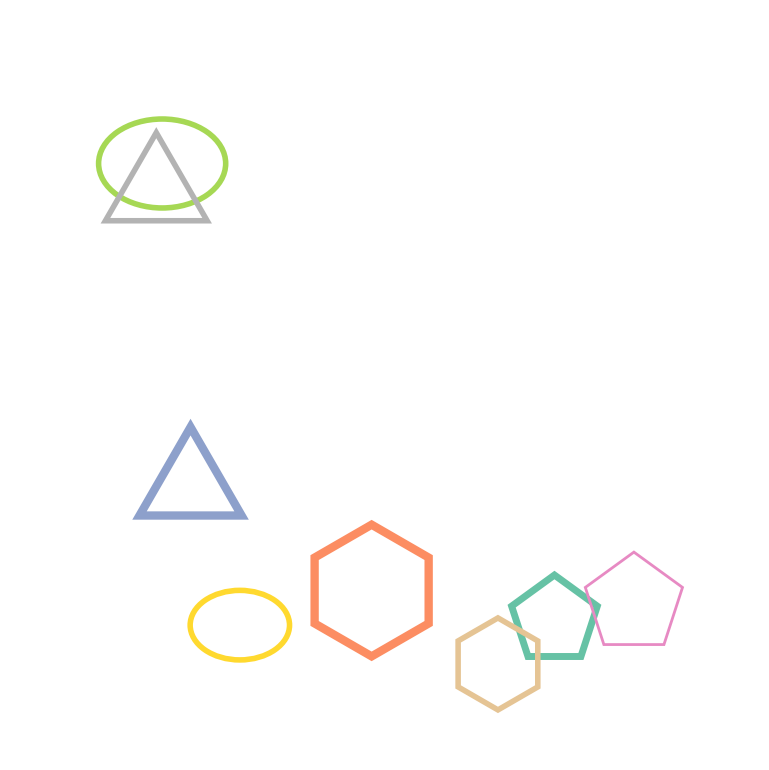[{"shape": "pentagon", "thickness": 2.5, "radius": 0.29, "center": [0.72, 0.195]}, {"shape": "hexagon", "thickness": 3, "radius": 0.43, "center": [0.483, 0.233]}, {"shape": "triangle", "thickness": 3, "radius": 0.38, "center": [0.247, 0.369]}, {"shape": "pentagon", "thickness": 1, "radius": 0.33, "center": [0.823, 0.217]}, {"shape": "oval", "thickness": 2, "radius": 0.41, "center": [0.211, 0.788]}, {"shape": "oval", "thickness": 2, "radius": 0.32, "center": [0.311, 0.188]}, {"shape": "hexagon", "thickness": 2, "radius": 0.3, "center": [0.647, 0.138]}, {"shape": "triangle", "thickness": 2, "radius": 0.38, "center": [0.203, 0.751]}]